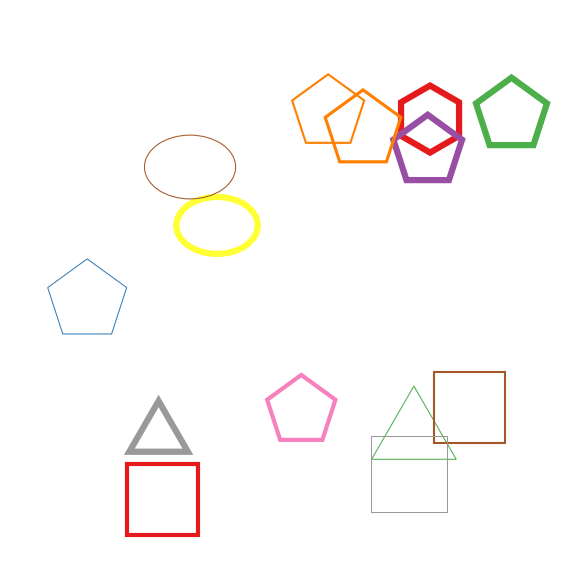[{"shape": "square", "thickness": 2, "radius": 0.31, "center": [0.281, 0.135]}, {"shape": "hexagon", "thickness": 3, "radius": 0.29, "center": [0.745, 0.793]}, {"shape": "pentagon", "thickness": 0.5, "radius": 0.36, "center": [0.151, 0.479]}, {"shape": "triangle", "thickness": 0.5, "radius": 0.42, "center": [0.717, 0.246]}, {"shape": "pentagon", "thickness": 3, "radius": 0.32, "center": [0.886, 0.8]}, {"shape": "pentagon", "thickness": 3, "radius": 0.31, "center": [0.741, 0.738]}, {"shape": "pentagon", "thickness": 1, "radius": 0.33, "center": [0.568, 0.805]}, {"shape": "pentagon", "thickness": 1.5, "radius": 0.34, "center": [0.629, 0.775]}, {"shape": "oval", "thickness": 3, "radius": 0.35, "center": [0.376, 0.609]}, {"shape": "square", "thickness": 1, "radius": 0.31, "center": [0.813, 0.293]}, {"shape": "oval", "thickness": 0.5, "radius": 0.39, "center": [0.329, 0.71]}, {"shape": "pentagon", "thickness": 2, "radius": 0.31, "center": [0.522, 0.288]}, {"shape": "triangle", "thickness": 3, "radius": 0.29, "center": [0.275, 0.246]}, {"shape": "square", "thickness": 0.5, "radius": 0.33, "center": [0.708, 0.178]}]